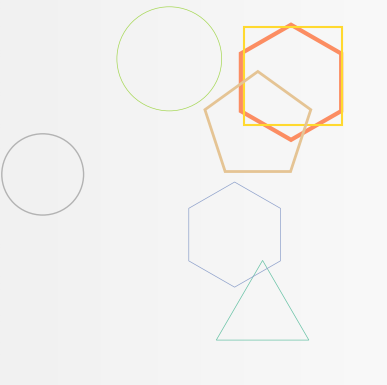[{"shape": "triangle", "thickness": 0.5, "radius": 0.69, "center": [0.678, 0.186]}, {"shape": "hexagon", "thickness": 3, "radius": 0.75, "center": [0.751, 0.786]}, {"shape": "hexagon", "thickness": 0.5, "radius": 0.68, "center": [0.605, 0.391]}, {"shape": "circle", "thickness": 0.5, "radius": 0.68, "center": [0.437, 0.847]}, {"shape": "square", "thickness": 1.5, "radius": 0.64, "center": [0.756, 0.803]}, {"shape": "pentagon", "thickness": 2, "radius": 0.72, "center": [0.665, 0.671]}, {"shape": "circle", "thickness": 1, "radius": 0.53, "center": [0.11, 0.547]}]